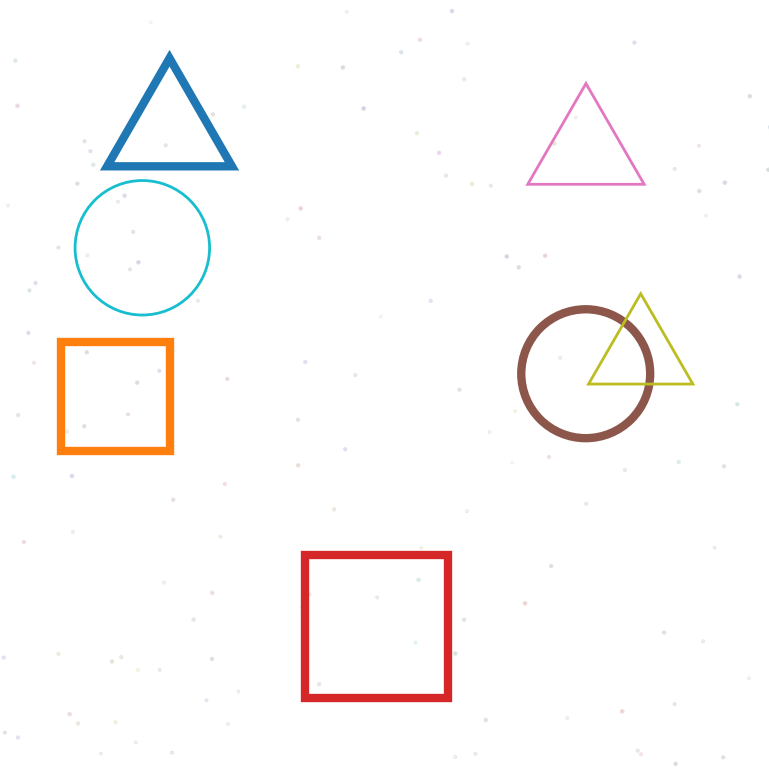[{"shape": "triangle", "thickness": 3, "radius": 0.47, "center": [0.22, 0.831]}, {"shape": "square", "thickness": 3, "radius": 0.35, "center": [0.151, 0.485]}, {"shape": "square", "thickness": 3, "radius": 0.46, "center": [0.489, 0.186]}, {"shape": "circle", "thickness": 3, "radius": 0.42, "center": [0.761, 0.515]}, {"shape": "triangle", "thickness": 1, "radius": 0.44, "center": [0.761, 0.804]}, {"shape": "triangle", "thickness": 1, "radius": 0.39, "center": [0.832, 0.54]}, {"shape": "circle", "thickness": 1, "radius": 0.44, "center": [0.185, 0.678]}]